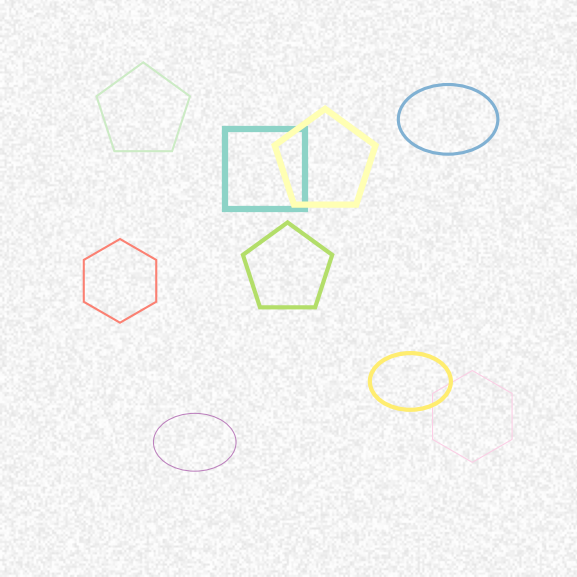[{"shape": "square", "thickness": 3, "radius": 0.35, "center": [0.458, 0.707]}, {"shape": "pentagon", "thickness": 3, "radius": 0.46, "center": [0.563, 0.719]}, {"shape": "hexagon", "thickness": 1, "radius": 0.36, "center": [0.208, 0.513]}, {"shape": "oval", "thickness": 1.5, "radius": 0.43, "center": [0.776, 0.792]}, {"shape": "pentagon", "thickness": 2, "radius": 0.41, "center": [0.498, 0.533]}, {"shape": "hexagon", "thickness": 0.5, "radius": 0.4, "center": [0.818, 0.278]}, {"shape": "oval", "thickness": 0.5, "radius": 0.36, "center": [0.337, 0.233]}, {"shape": "pentagon", "thickness": 1, "radius": 0.43, "center": [0.248, 0.806]}, {"shape": "oval", "thickness": 2, "radius": 0.35, "center": [0.711, 0.339]}]